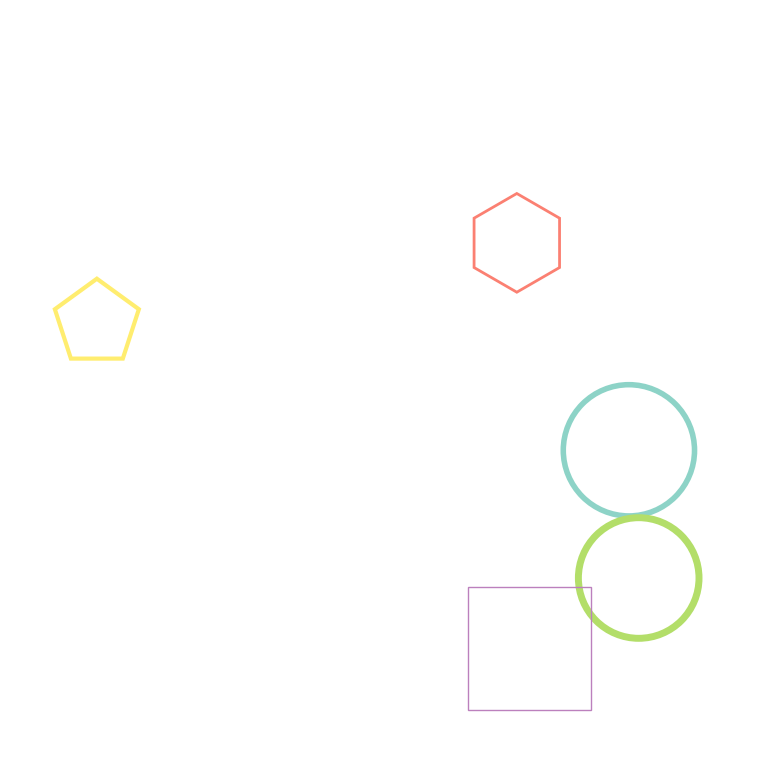[{"shape": "circle", "thickness": 2, "radius": 0.43, "center": [0.817, 0.415]}, {"shape": "hexagon", "thickness": 1, "radius": 0.32, "center": [0.671, 0.685]}, {"shape": "circle", "thickness": 2.5, "radius": 0.39, "center": [0.829, 0.249]}, {"shape": "square", "thickness": 0.5, "radius": 0.4, "center": [0.688, 0.158]}, {"shape": "pentagon", "thickness": 1.5, "radius": 0.29, "center": [0.126, 0.581]}]